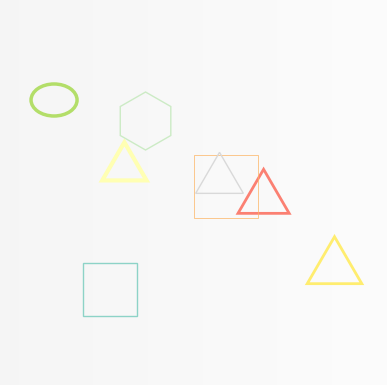[{"shape": "square", "thickness": 1, "radius": 0.35, "center": [0.284, 0.249]}, {"shape": "triangle", "thickness": 3, "radius": 0.33, "center": [0.321, 0.564]}, {"shape": "triangle", "thickness": 2, "radius": 0.38, "center": [0.68, 0.484]}, {"shape": "square", "thickness": 0.5, "radius": 0.41, "center": [0.584, 0.516]}, {"shape": "oval", "thickness": 2.5, "radius": 0.3, "center": [0.14, 0.74]}, {"shape": "triangle", "thickness": 1, "radius": 0.36, "center": [0.566, 0.533]}, {"shape": "hexagon", "thickness": 1, "radius": 0.38, "center": [0.376, 0.686]}, {"shape": "triangle", "thickness": 2, "radius": 0.41, "center": [0.863, 0.304]}]